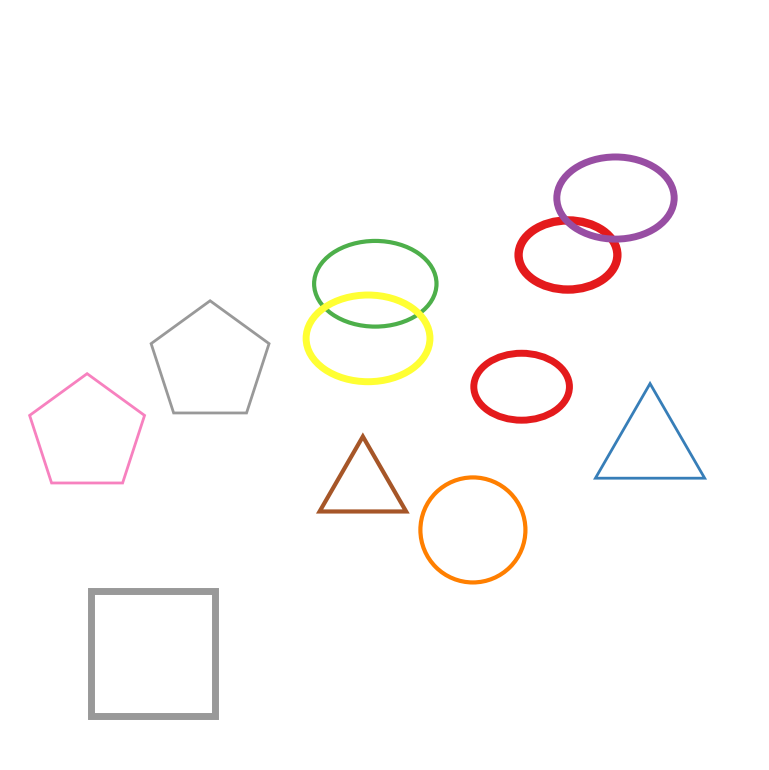[{"shape": "oval", "thickness": 2.5, "radius": 0.31, "center": [0.677, 0.498]}, {"shape": "oval", "thickness": 3, "radius": 0.32, "center": [0.738, 0.669]}, {"shape": "triangle", "thickness": 1, "radius": 0.41, "center": [0.844, 0.42]}, {"shape": "oval", "thickness": 1.5, "radius": 0.4, "center": [0.487, 0.631]}, {"shape": "oval", "thickness": 2.5, "radius": 0.38, "center": [0.799, 0.743]}, {"shape": "circle", "thickness": 1.5, "radius": 0.34, "center": [0.614, 0.312]}, {"shape": "oval", "thickness": 2.5, "radius": 0.4, "center": [0.478, 0.561]}, {"shape": "triangle", "thickness": 1.5, "radius": 0.32, "center": [0.471, 0.368]}, {"shape": "pentagon", "thickness": 1, "radius": 0.39, "center": [0.113, 0.436]}, {"shape": "square", "thickness": 2.5, "radius": 0.41, "center": [0.199, 0.151]}, {"shape": "pentagon", "thickness": 1, "radius": 0.4, "center": [0.273, 0.529]}]